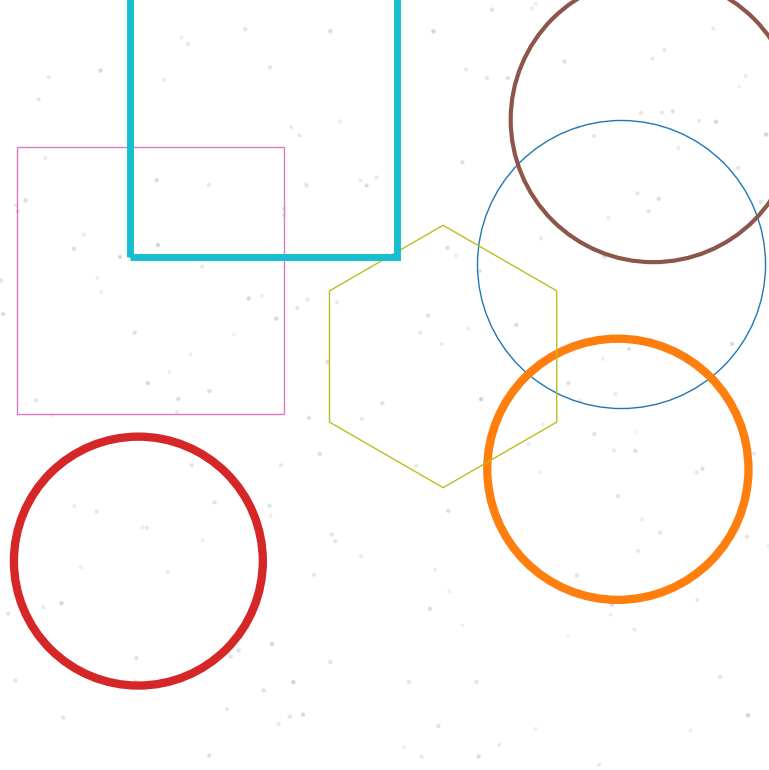[{"shape": "circle", "thickness": 0.5, "radius": 0.94, "center": [0.807, 0.656]}, {"shape": "circle", "thickness": 3, "radius": 0.85, "center": [0.802, 0.391]}, {"shape": "circle", "thickness": 3, "radius": 0.81, "center": [0.18, 0.271]}, {"shape": "circle", "thickness": 1.5, "radius": 0.93, "center": [0.848, 0.845]}, {"shape": "square", "thickness": 0.5, "radius": 0.87, "center": [0.196, 0.635]}, {"shape": "hexagon", "thickness": 0.5, "radius": 0.85, "center": [0.575, 0.537]}, {"shape": "square", "thickness": 2.5, "radius": 0.87, "center": [0.342, 0.84]}]